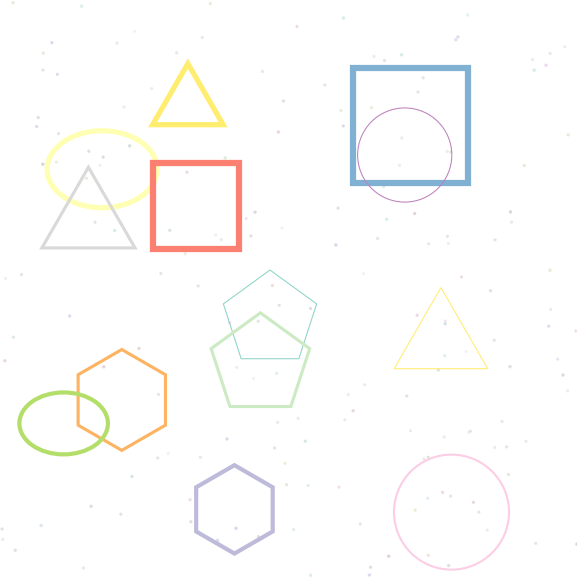[{"shape": "pentagon", "thickness": 0.5, "radius": 0.42, "center": [0.468, 0.447]}, {"shape": "oval", "thickness": 2.5, "radius": 0.48, "center": [0.177, 0.706]}, {"shape": "hexagon", "thickness": 2, "radius": 0.38, "center": [0.406, 0.117]}, {"shape": "square", "thickness": 3, "radius": 0.37, "center": [0.34, 0.642]}, {"shape": "square", "thickness": 3, "radius": 0.5, "center": [0.71, 0.783]}, {"shape": "hexagon", "thickness": 1.5, "radius": 0.44, "center": [0.211, 0.307]}, {"shape": "oval", "thickness": 2, "radius": 0.38, "center": [0.11, 0.266]}, {"shape": "circle", "thickness": 1, "radius": 0.5, "center": [0.782, 0.112]}, {"shape": "triangle", "thickness": 1.5, "radius": 0.47, "center": [0.153, 0.616]}, {"shape": "circle", "thickness": 0.5, "radius": 0.41, "center": [0.701, 0.731]}, {"shape": "pentagon", "thickness": 1.5, "radius": 0.45, "center": [0.451, 0.368]}, {"shape": "triangle", "thickness": 2.5, "radius": 0.35, "center": [0.325, 0.818]}, {"shape": "triangle", "thickness": 0.5, "radius": 0.47, "center": [0.764, 0.408]}]